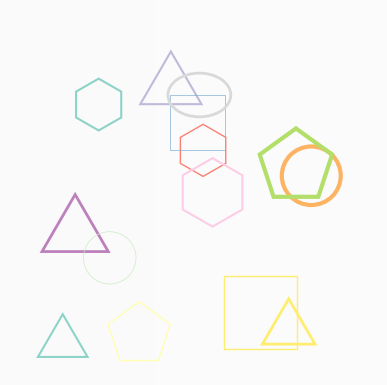[{"shape": "hexagon", "thickness": 1.5, "radius": 0.34, "center": [0.255, 0.728]}, {"shape": "triangle", "thickness": 1.5, "radius": 0.37, "center": [0.162, 0.11]}, {"shape": "pentagon", "thickness": 1, "radius": 0.42, "center": [0.359, 0.132]}, {"shape": "triangle", "thickness": 1.5, "radius": 0.46, "center": [0.441, 0.775]}, {"shape": "hexagon", "thickness": 1, "radius": 0.34, "center": [0.524, 0.609]}, {"shape": "square", "thickness": 0.5, "radius": 0.36, "center": [0.51, 0.683]}, {"shape": "circle", "thickness": 3, "radius": 0.38, "center": [0.803, 0.544]}, {"shape": "pentagon", "thickness": 3, "radius": 0.49, "center": [0.764, 0.568]}, {"shape": "hexagon", "thickness": 1.5, "radius": 0.44, "center": [0.549, 0.5]}, {"shape": "oval", "thickness": 2, "radius": 0.41, "center": [0.515, 0.753]}, {"shape": "triangle", "thickness": 2, "radius": 0.49, "center": [0.194, 0.396]}, {"shape": "circle", "thickness": 0.5, "radius": 0.34, "center": [0.283, 0.33]}, {"shape": "triangle", "thickness": 2, "radius": 0.39, "center": [0.745, 0.145]}, {"shape": "square", "thickness": 1, "radius": 0.47, "center": [0.672, 0.189]}]